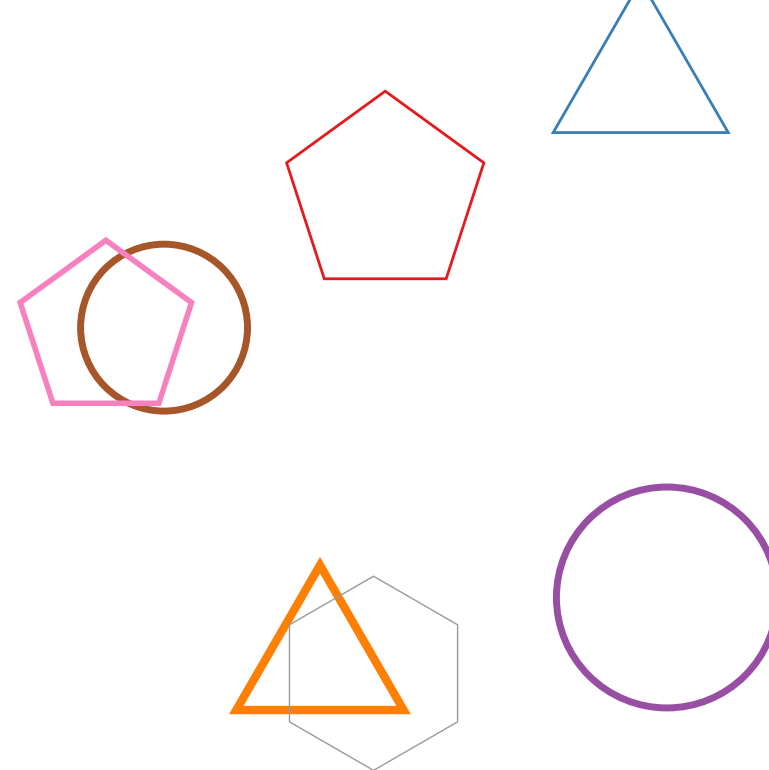[{"shape": "pentagon", "thickness": 1, "radius": 0.67, "center": [0.5, 0.747]}, {"shape": "triangle", "thickness": 1, "radius": 0.66, "center": [0.832, 0.893]}, {"shape": "circle", "thickness": 2.5, "radius": 0.72, "center": [0.866, 0.224]}, {"shape": "triangle", "thickness": 3, "radius": 0.63, "center": [0.416, 0.141]}, {"shape": "circle", "thickness": 2.5, "radius": 0.54, "center": [0.213, 0.574]}, {"shape": "pentagon", "thickness": 2, "radius": 0.59, "center": [0.137, 0.571]}, {"shape": "hexagon", "thickness": 0.5, "radius": 0.63, "center": [0.485, 0.126]}]